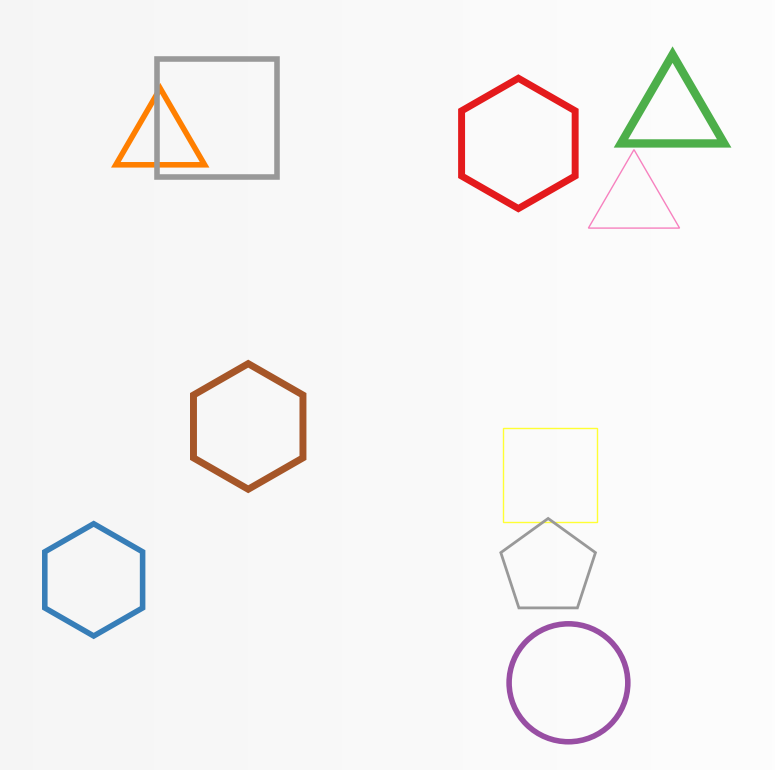[{"shape": "hexagon", "thickness": 2.5, "radius": 0.42, "center": [0.669, 0.814]}, {"shape": "hexagon", "thickness": 2, "radius": 0.36, "center": [0.121, 0.247]}, {"shape": "triangle", "thickness": 3, "radius": 0.38, "center": [0.868, 0.852]}, {"shape": "circle", "thickness": 2, "radius": 0.38, "center": [0.733, 0.113]}, {"shape": "triangle", "thickness": 2, "radius": 0.33, "center": [0.207, 0.819]}, {"shape": "square", "thickness": 0.5, "radius": 0.3, "center": [0.71, 0.383]}, {"shape": "hexagon", "thickness": 2.5, "radius": 0.41, "center": [0.32, 0.446]}, {"shape": "triangle", "thickness": 0.5, "radius": 0.34, "center": [0.818, 0.738]}, {"shape": "pentagon", "thickness": 1, "radius": 0.32, "center": [0.707, 0.262]}, {"shape": "square", "thickness": 2, "radius": 0.39, "center": [0.28, 0.847]}]